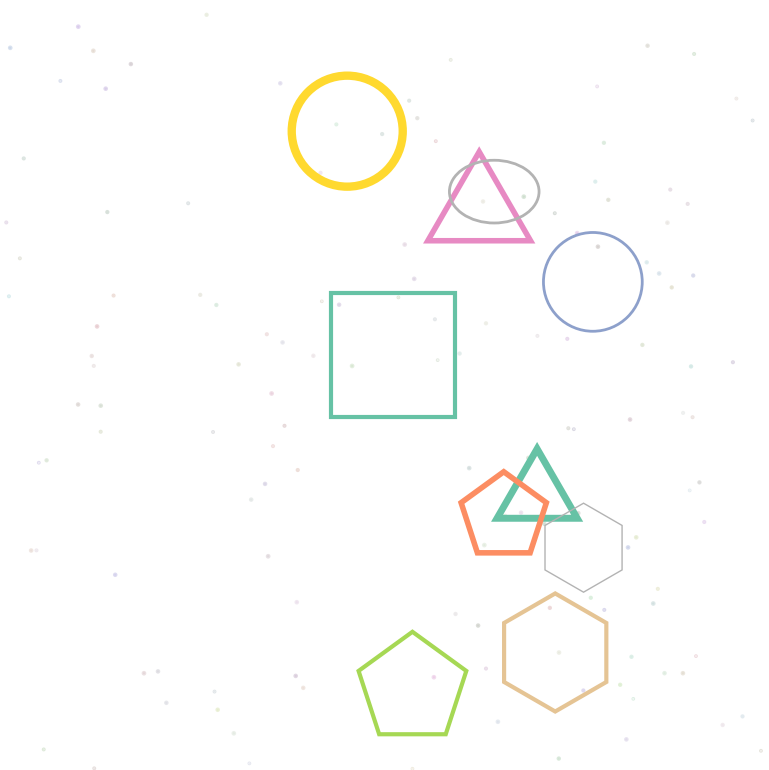[{"shape": "square", "thickness": 1.5, "radius": 0.4, "center": [0.511, 0.539]}, {"shape": "triangle", "thickness": 2.5, "radius": 0.3, "center": [0.698, 0.357]}, {"shape": "pentagon", "thickness": 2, "radius": 0.29, "center": [0.654, 0.329]}, {"shape": "circle", "thickness": 1, "radius": 0.32, "center": [0.77, 0.634]}, {"shape": "triangle", "thickness": 2, "radius": 0.38, "center": [0.622, 0.726]}, {"shape": "pentagon", "thickness": 1.5, "radius": 0.37, "center": [0.536, 0.106]}, {"shape": "circle", "thickness": 3, "radius": 0.36, "center": [0.451, 0.83]}, {"shape": "hexagon", "thickness": 1.5, "radius": 0.38, "center": [0.721, 0.153]}, {"shape": "hexagon", "thickness": 0.5, "radius": 0.29, "center": [0.758, 0.289]}, {"shape": "oval", "thickness": 1, "radius": 0.29, "center": [0.642, 0.751]}]